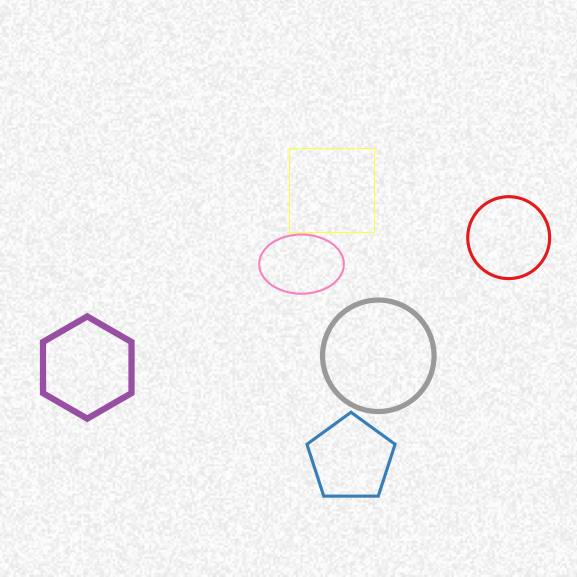[{"shape": "circle", "thickness": 1.5, "radius": 0.35, "center": [0.881, 0.588]}, {"shape": "pentagon", "thickness": 1.5, "radius": 0.4, "center": [0.608, 0.205]}, {"shape": "hexagon", "thickness": 3, "radius": 0.44, "center": [0.151, 0.363]}, {"shape": "square", "thickness": 0.5, "radius": 0.37, "center": [0.574, 0.67]}, {"shape": "oval", "thickness": 1, "radius": 0.37, "center": [0.522, 0.542]}, {"shape": "circle", "thickness": 2.5, "radius": 0.48, "center": [0.655, 0.383]}]